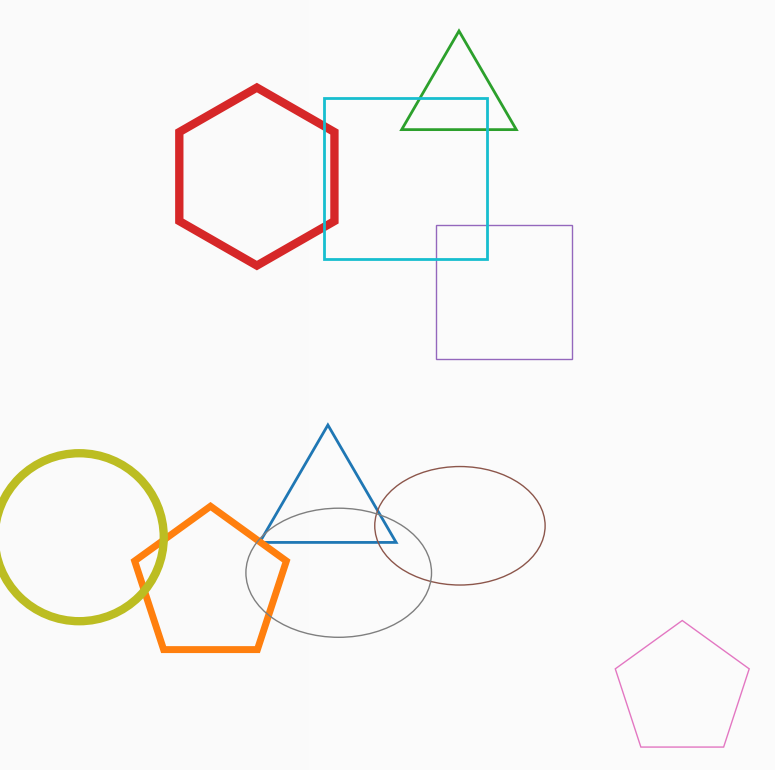[{"shape": "triangle", "thickness": 1, "radius": 0.51, "center": [0.423, 0.346]}, {"shape": "pentagon", "thickness": 2.5, "radius": 0.51, "center": [0.272, 0.24]}, {"shape": "triangle", "thickness": 1, "radius": 0.43, "center": [0.592, 0.874]}, {"shape": "hexagon", "thickness": 3, "radius": 0.58, "center": [0.331, 0.771]}, {"shape": "square", "thickness": 0.5, "radius": 0.44, "center": [0.65, 0.621]}, {"shape": "oval", "thickness": 0.5, "radius": 0.55, "center": [0.593, 0.317]}, {"shape": "pentagon", "thickness": 0.5, "radius": 0.45, "center": [0.88, 0.103]}, {"shape": "oval", "thickness": 0.5, "radius": 0.6, "center": [0.437, 0.256]}, {"shape": "circle", "thickness": 3, "radius": 0.55, "center": [0.102, 0.302]}, {"shape": "square", "thickness": 1, "radius": 0.52, "center": [0.523, 0.768]}]